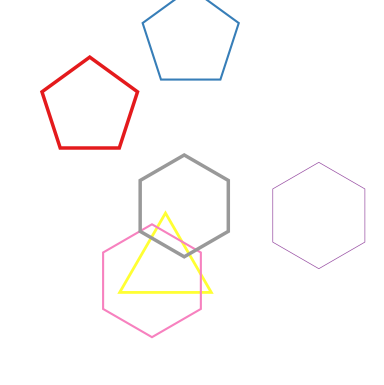[{"shape": "pentagon", "thickness": 2.5, "radius": 0.65, "center": [0.233, 0.721]}, {"shape": "pentagon", "thickness": 1.5, "radius": 0.66, "center": [0.495, 0.9]}, {"shape": "hexagon", "thickness": 0.5, "radius": 0.69, "center": [0.828, 0.44]}, {"shape": "triangle", "thickness": 2, "radius": 0.69, "center": [0.43, 0.309]}, {"shape": "hexagon", "thickness": 1.5, "radius": 0.73, "center": [0.395, 0.271]}, {"shape": "hexagon", "thickness": 2.5, "radius": 0.66, "center": [0.479, 0.465]}]